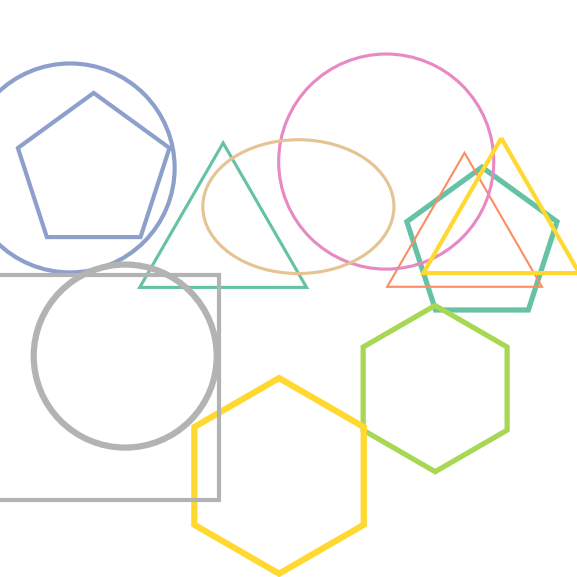[{"shape": "pentagon", "thickness": 2.5, "radius": 0.68, "center": [0.835, 0.573]}, {"shape": "triangle", "thickness": 1.5, "radius": 0.83, "center": [0.386, 0.585]}, {"shape": "triangle", "thickness": 1, "radius": 0.77, "center": [0.804, 0.58]}, {"shape": "pentagon", "thickness": 2, "radius": 0.69, "center": [0.162, 0.7]}, {"shape": "circle", "thickness": 2, "radius": 0.9, "center": [0.122, 0.708]}, {"shape": "circle", "thickness": 1.5, "radius": 0.93, "center": [0.669, 0.719]}, {"shape": "hexagon", "thickness": 2.5, "radius": 0.72, "center": [0.753, 0.326]}, {"shape": "triangle", "thickness": 2, "radius": 0.78, "center": [0.868, 0.604]}, {"shape": "hexagon", "thickness": 3, "radius": 0.85, "center": [0.483, 0.175]}, {"shape": "oval", "thickness": 1.5, "radius": 0.83, "center": [0.517, 0.641]}, {"shape": "circle", "thickness": 3, "radius": 0.79, "center": [0.217, 0.383]}, {"shape": "square", "thickness": 2, "radius": 0.97, "center": [0.185, 0.328]}]